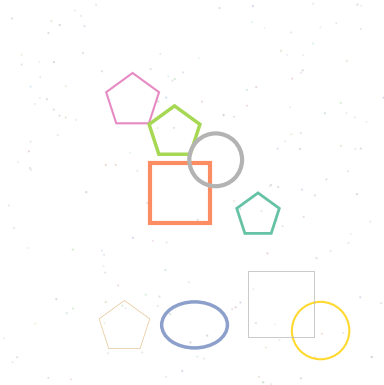[{"shape": "pentagon", "thickness": 2, "radius": 0.29, "center": [0.67, 0.441]}, {"shape": "square", "thickness": 3, "radius": 0.39, "center": [0.467, 0.499]}, {"shape": "oval", "thickness": 2.5, "radius": 0.43, "center": [0.505, 0.156]}, {"shape": "pentagon", "thickness": 1.5, "radius": 0.36, "center": [0.344, 0.738]}, {"shape": "pentagon", "thickness": 2.5, "radius": 0.35, "center": [0.453, 0.656]}, {"shape": "circle", "thickness": 1.5, "radius": 0.37, "center": [0.833, 0.141]}, {"shape": "pentagon", "thickness": 0.5, "radius": 0.35, "center": [0.323, 0.15]}, {"shape": "circle", "thickness": 3, "radius": 0.34, "center": [0.56, 0.585]}, {"shape": "square", "thickness": 0.5, "radius": 0.43, "center": [0.73, 0.211]}]